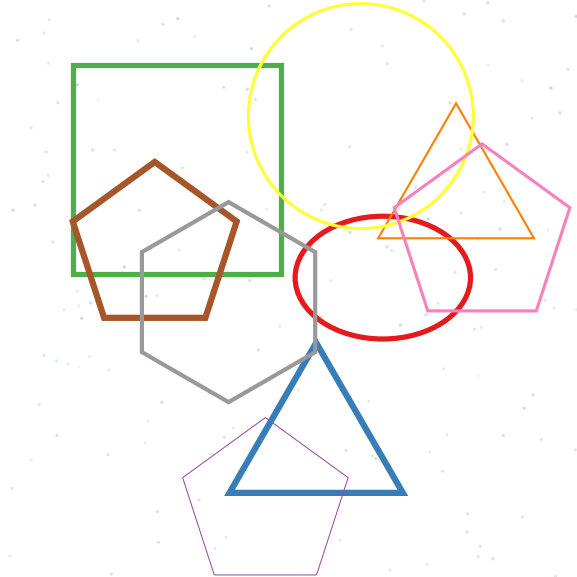[{"shape": "oval", "thickness": 2.5, "radius": 0.76, "center": [0.663, 0.518]}, {"shape": "triangle", "thickness": 3, "radius": 0.87, "center": [0.548, 0.232]}, {"shape": "square", "thickness": 2.5, "radius": 0.9, "center": [0.306, 0.705]}, {"shape": "pentagon", "thickness": 0.5, "radius": 0.75, "center": [0.46, 0.125]}, {"shape": "triangle", "thickness": 1, "radius": 0.78, "center": [0.79, 0.664]}, {"shape": "circle", "thickness": 1.5, "radius": 0.97, "center": [0.625, 0.798]}, {"shape": "pentagon", "thickness": 3, "radius": 0.75, "center": [0.268, 0.57]}, {"shape": "pentagon", "thickness": 1.5, "radius": 0.8, "center": [0.835, 0.59]}, {"shape": "hexagon", "thickness": 2, "radius": 0.87, "center": [0.396, 0.476]}]